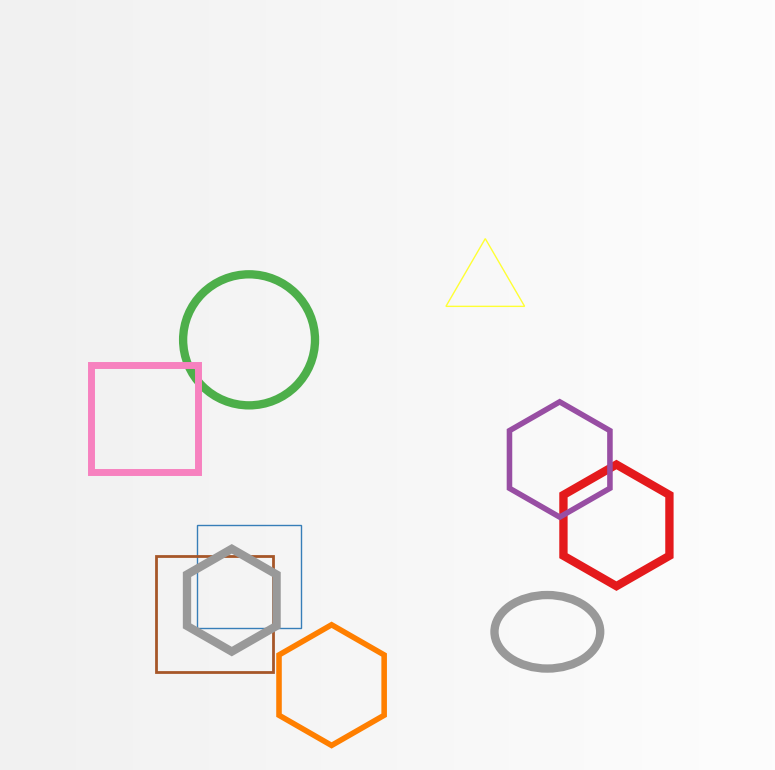[{"shape": "hexagon", "thickness": 3, "radius": 0.39, "center": [0.795, 0.318]}, {"shape": "square", "thickness": 0.5, "radius": 0.33, "center": [0.322, 0.251]}, {"shape": "circle", "thickness": 3, "radius": 0.43, "center": [0.321, 0.559]}, {"shape": "hexagon", "thickness": 2, "radius": 0.37, "center": [0.722, 0.403]}, {"shape": "hexagon", "thickness": 2, "radius": 0.39, "center": [0.428, 0.11]}, {"shape": "triangle", "thickness": 0.5, "radius": 0.29, "center": [0.626, 0.631]}, {"shape": "square", "thickness": 1, "radius": 0.38, "center": [0.276, 0.202]}, {"shape": "square", "thickness": 2.5, "radius": 0.35, "center": [0.187, 0.456]}, {"shape": "hexagon", "thickness": 3, "radius": 0.33, "center": [0.299, 0.221]}, {"shape": "oval", "thickness": 3, "radius": 0.34, "center": [0.706, 0.179]}]